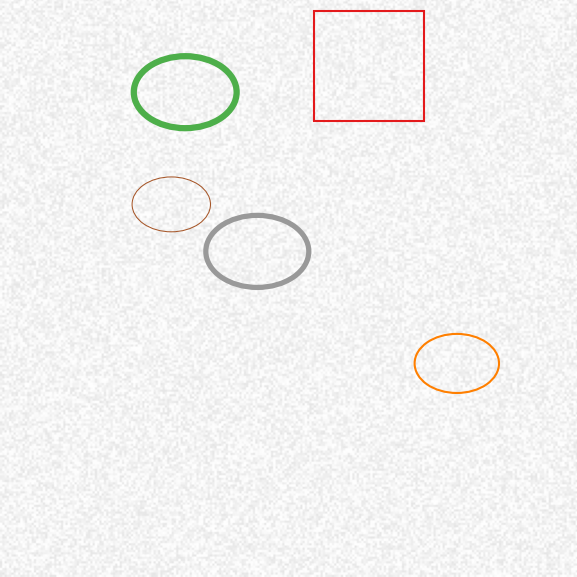[{"shape": "square", "thickness": 1, "radius": 0.47, "center": [0.639, 0.885]}, {"shape": "oval", "thickness": 3, "radius": 0.45, "center": [0.321, 0.84]}, {"shape": "oval", "thickness": 1, "radius": 0.37, "center": [0.791, 0.37]}, {"shape": "oval", "thickness": 0.5, "radius": 0.34, "center": [0.297, 0.645]}, {"shape": "oval", "thickness": 2.5, "radius": 0.45, "center": [0.446, 0.564]}]